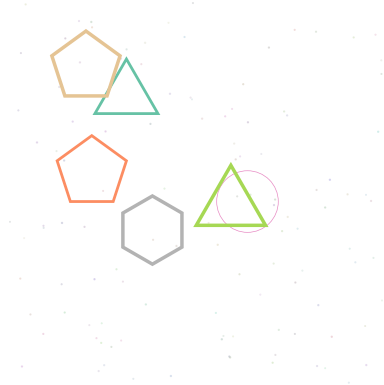[{"shape": "triangle", "thickness": 2, "radius": 0.47, "center": [0.328, 0.752]}, {"shape": "pentagon", "thickness": 2, "radius": 0.47, "center": [0.238, 0.553]}, {"shape": "circle", "thickness": 0.5, "radius": 0.4, "center": [0.643, 0.477]}, {"shape": "triangle", "thickness": 2.5, "radius": 0.52, "center": [0.6, 0.467]}, {"shape": "pentagon", "thickness": 2.5, "radius": 0.47, "center": [0.223, 0.826]}, {"shape": "hexagon", "thickness": 2.5, "radius": 0.44, "center": [0.396, 0.402]}]